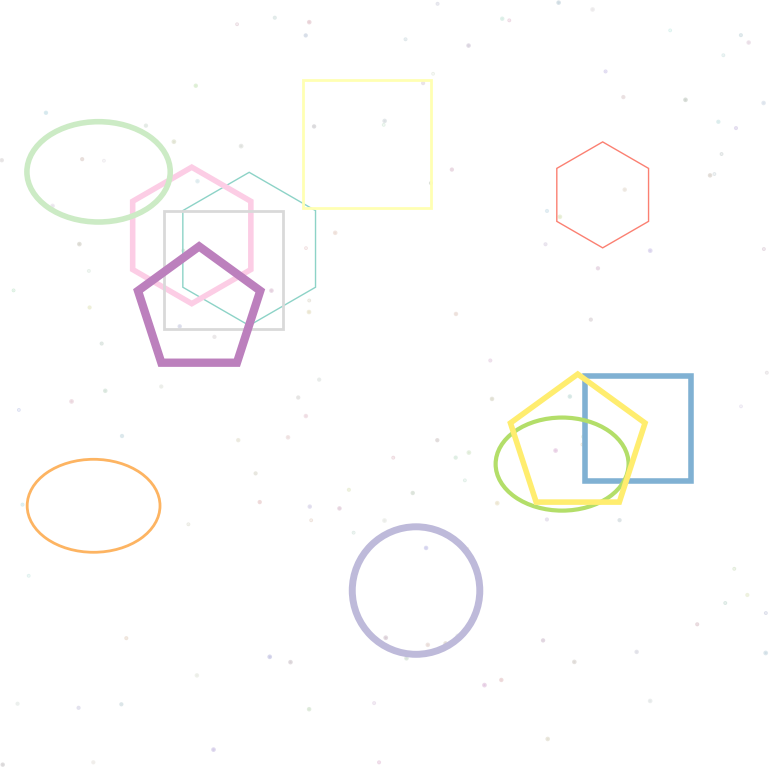[{"shape": "hexagon", "thickness": 0.5, "radius": 0.5, "center": [0.324, 0.677]}, {"shape": "square", "thickness": 1, "radius": 0.41, "center": [0.477, 0.813]}, {"shape": "circle", "thickness": 2.5, "radius": 0.41, "center": [0.54, 0.233]}, {"shape": "hexagon", "thickness": 0.5, "radius": 0.34, "center": [0.783, 0.747]}, {"shape": "square", "thickness": 2, "radius": 0.34, "center": [0.829, 0.443]}, {"shape": "oval", "thickness": 1, "radius": 0.43, "center": [0.122, 0.343]}, {"shape": "oval", "thickness": 1.5, "radius": 0.43, "center": [0.73, 0.397]}, {"shape": "hexagon", "thickness": 2, "radius": 0.44, "center": [0.249, 0.694]}, {"shape": "square", "thickness": 1, "radius": 0.38, "center": [0.29, 0.649]}, {"shape": "pentagon", "thickness": 3, "radius": 0.42, "center": [0.259, 0.597]}, {"shape": "oval", "thickness": 2, "radius": 0.47, "center": [0.128, 0.777]}, {"shape": "pentagon", "thickness": 2, "radius": 0.46, "center": [0.75, 0.422]}]